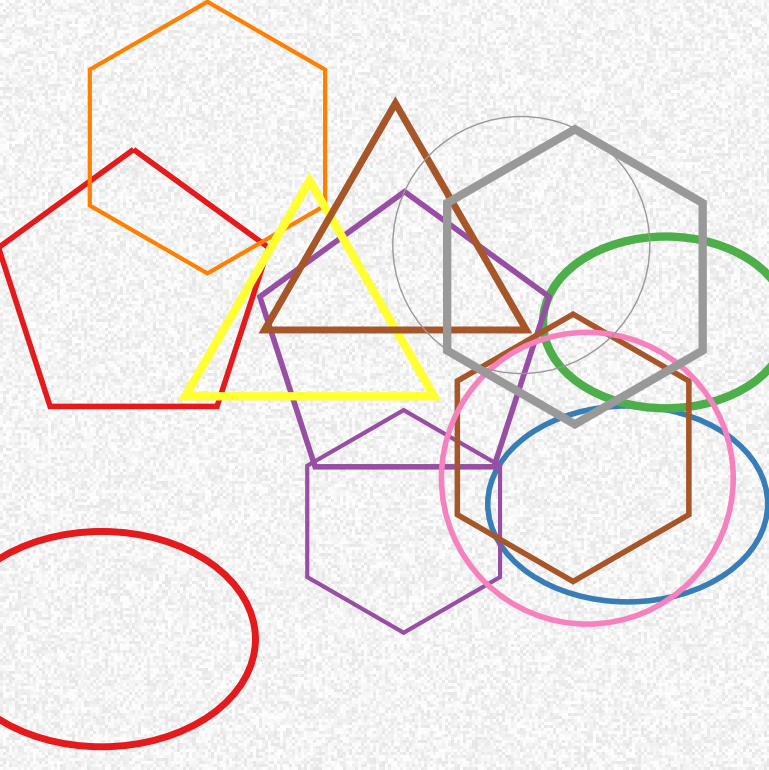[{"shape": "oval", "thickness": 2.5, "radius": 1.0, "center": [0.132, 0.17]}, {"shape": "pentagon", "thickness": 2, "radius": 0.92, "center": [0.173, 0.621]}, {"shape": "oval", "thickness": 2, "radius": 0.91, "center": [0.815, 0.346]}, {"shape": "oval", "thickness": 3, "radius": 0.8, "center": [0.865, 0.581]}, {"shape": "hexagon", "thickness": 1.5, "radius": 0.72, "center": [0.524, 0.323]}, {"shape": "pentagon", "thickness": 2, "radius": 0.99, "center": [0.525, 0.554]}, {"shape": "hexagon", "thickness": 1.5, "radius": 0.88, "center": [0.269, 0.821]}, {"shape": "triangle", "thickness": 3, "radius": 0.93, "center": [0.402, 0.579]}, {"shape": "hexagon", "thickness": 2, "radius": 0.87, "center": [0.744, 0.418]}, {"shape": "triangle", "thickness": 2.5, "radius": 0.98, "center": [0.514, 0.67]}, {"shape": "circle", "thickness": 2, "radius": 0.95, "center": [0.763, 0.379]}, {"shape": "hexagon", "thickness": 3, "radius": 0.96, "center": [0.747, 0.641]}, {"shape": "circle", "thickness": 0.5, "radius": 0.83, "center": [0.677, 0.682]}]